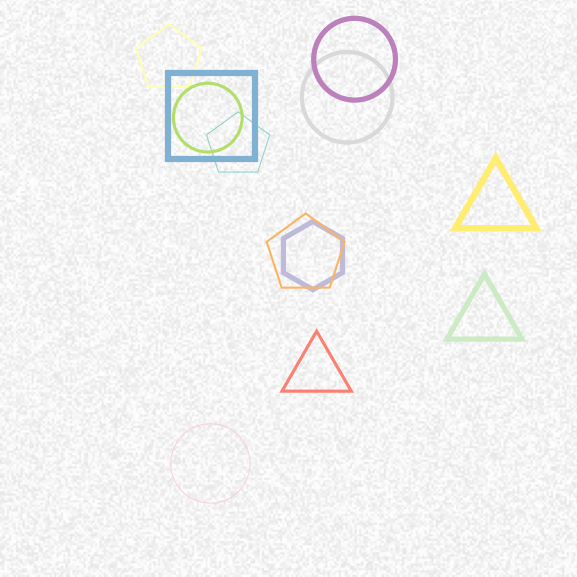[{"shape": "pentagon", "thickness": 0.5, "radius": 0.29, "center": [0.412, 0.748]}, {"shape": "pentagon", "thickness": 1, "radius": 0.3, "center": [0.292, 0.897]}, {"shape": "hexagon", "thickness": 2.5, "radius": 0.3, "center": [0.542, 0.557]}, {"shape": "triangle", "thickness": 1.5, "radius": 0.35, "center": [0.548, 0.356]}, {"shape": "square", "thickness": 3, "radius": 0.37, "center": [0.366, 0.798]}, {"shape": "pentagon", "thickness": 1, "radius": 0.35, "center": [0.529, 0.559]}, {"shape": "circle", "thickness": 1.5, "radius": 0.3, "center": [0.36, 0.795]}, {"shape": "circle", "thickness": 0.5, "radius": 0.34, "center": [0.364, 0.197]}, {"shape": "circle", "thickness": 2, "radius": 0.39, "center": [0.601, 0.831]}, {"shape": "circle", "thickness": 2.5, "radius": 0.35, "center": [0.614, 0.897]}, {"shape": "triangle", "thickness": 2.5, "radius": 0.38, "center": [0.839, 0.449]}, {"shape": "triangle", "thickness": 3, "radius": 0.41, "center": [0.858, 0.645]}]